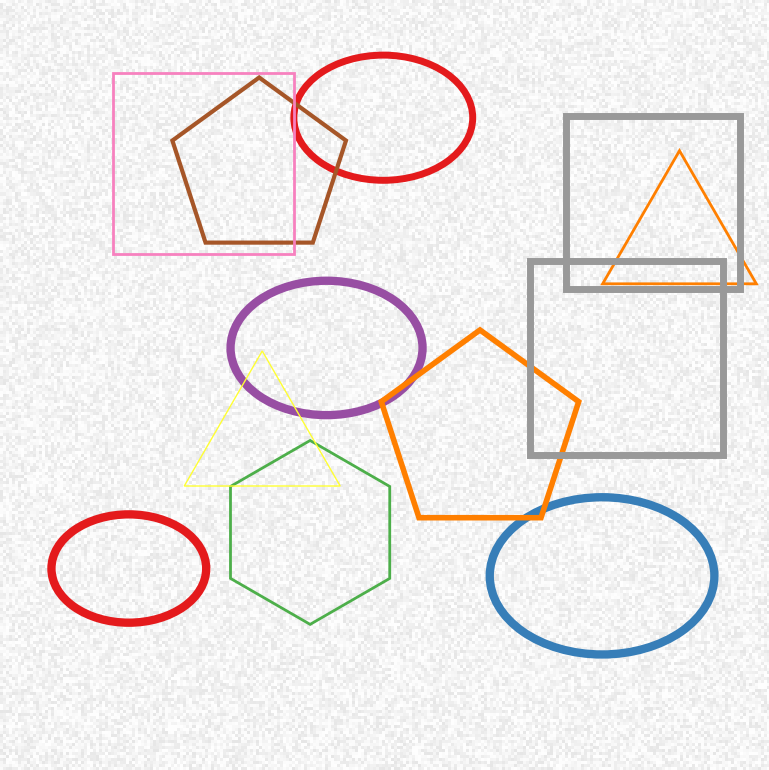[{"shape": "oval", "thickness": 2.5, "radius": 0.58, "center": [0.498, 0.847]}, {"shape": "oval", "thickness": 3, "radius": 0.5, "center": [0.167, 0.262]}, {"shape": "oval", "thickness": 3, "radius": 0.73, "center": [0.782, 0.252]}, {"shape": "hexagon", "thickness": 1, "radius": 0.6, "center": [0.403, 0.309]}, {"shape": "oval", "thickness": 3, "radius": 0.62, "center": [0.424, 0.548]}, {"shape": "pentagon", "thickness": 2, "radius": 0.67, "center": [0.623, 0.437]}, {"shape": "triangle", "thickness": 1, "radius": 0.58, "center": [0.882, 0.689]}, {"shape": "triangle", "thickness": 0.5, "radius": 0.58, "center": [0.341, 0.427]}, {"shape": "pentagon", "thickness": 1.5, "radius": 0.59, "center": [0.337, 0.781]}, {"shape": "square", "thickness": 1, "radius": 0.59, "center": [0.264, 0.787]}, {"shape": "square", "thickness": 2.5, "radius": 0.63, "center": [0.813, 0.535]}, {"shape": "square", "thickness": 2.5, "radius": 0.56, "center": [0.848, 0.737]}]